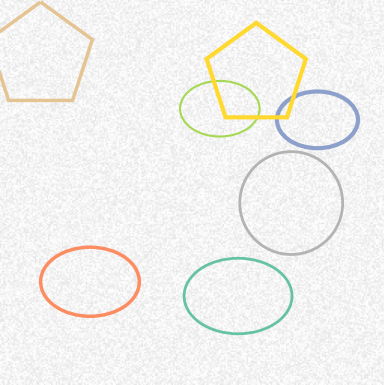[{"shape": "oval", "thickness": 2, "radius": 0.7, "center": [0.618, 0.231]}, {"shape": "oval", "thickness": 2.5, "radius": 0.64, "center": [0.234, 0.268]}, {"shape": "oval", "thickness": 3, "radius": 0.53, "center": [0.825, 0.689]}, {"shape": "oval", "thickness": 1.5, "radius": 0.52, "center": [0.571, 0.718]}, {"shape": "pentagon", "thickness": 3, "radius": 0.68, "center": [0.666, 0.805]}, {"shape": "pentagon", "thickness": 2.5, "radius": 0.71, "center": [0.106, 0.853]}, {"shape": "circle", "thickness": 2, "radius": 0.67, "center": [0.756, 0.473]}]